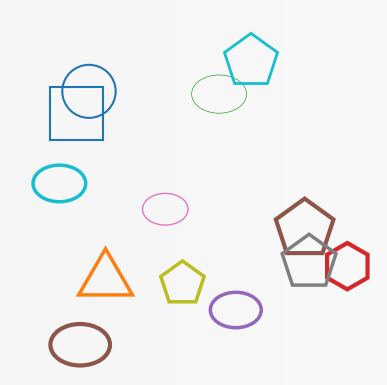[{"shape": "square", "thickness": 1.5, "radius": 0.34, "center": [0.198, 0.705]}, {"shape": "circle", "thickness": 1.5, "radius": 0.34, "center": [0.23, 0.763]}, {"shape": "triangle", "thickness": 2.5, "radius": 0.4, "center": [0.272, 0.274]}, {"shape": "oval", "thickness": 0.5, "radius": 0.35, "center": [0.565, 0.756]}, {"shape": "hexagon", "thickness": 3, "radius": 0.3, "center": [0.896, 0.309]}, {"shape": "oval", "thickness": 2.5, "radius": 0.33, "center": [0.609, 0.195]}, {"shape": "oval", "thickness": 3, "radius": 0.38, "center": [0.207, 0.105]}, {"shape": "pentagon", "thickness": 3, "radius": 0.39, "center": [0.786, 0.406]}, {"shape": "oval", "thickness": 1, "radius": 0.29, "center": [0.426, 0.457]}, {"shape": "pentagon", "thickness": 2.5, "radius": 0.37, "center": [0.798, 0.319]}, {"shape": "pentagon", "thickness": 2.5, "radius": 0.29, "center": [0.471, 0.264]}, {"shape": "oval", "thickness": 2.5, "radius": 0.34, "center": [0.153, 0.524]}, {"shape": "pentagon", "thickness": 2, "radius": 0.36, "center": [0.648, 0.841]}]